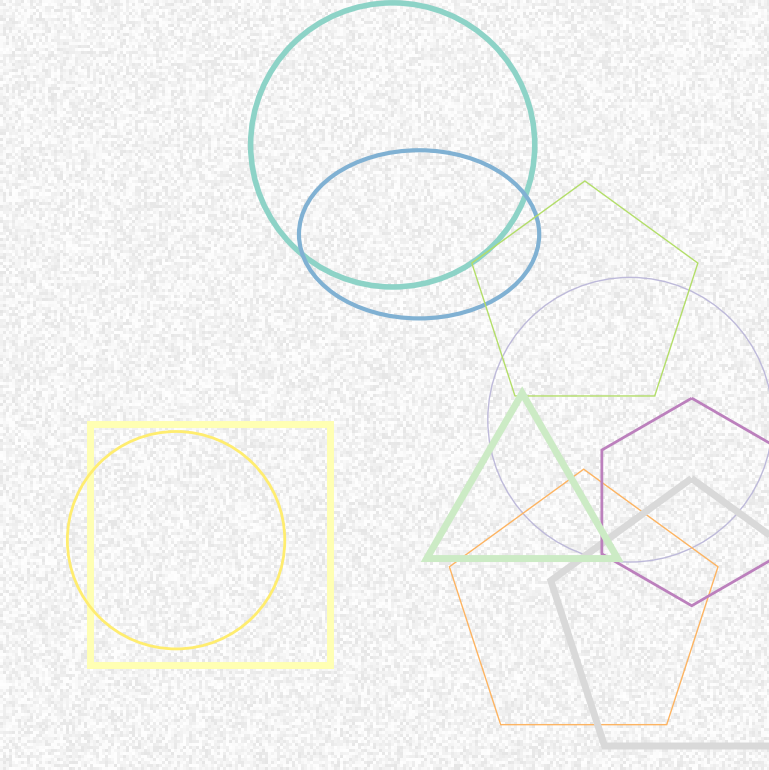[{"shape": "circle", "thickness": 2, "radius": 0.92, "center": [0.51, 0.812]}, {"shape": "square", "thickness": 2.5, "radius": 0.78, "center": [0.273, 0.293]}, {"shape": "circle", "thickness": 0.5, "radius": 0.92, "center": [0.818, 0.455]}, {"shape": "oval", "thickness": 1.5, "radius": 0.78, "center": [0.544, 0.696]}, {"shape": "pentagon", "thickness": 0.5, "radius": 0.92, "center": [0.758, 0.207]}, {"shape": "pentagon", "thickness": 0.5, "radius": 0.77, "center": [0.76, 0.611]}, {"shape": "pentagon", "thickness": 2.5, "radius": 0.96, "center": [0.898, 0.187]}, {"shape": "hexagon", "thickness": 1, "radius": 0.67, "center": [0.898, 0.348]}, {"shape": "triangle", "thickness": 2.5, "radius": 0.72, "center": [0.678, 0.346]}, {"shape": "circle", "thickness": 1, "radius": 0.71, "center": [0.229, 0.298]}]